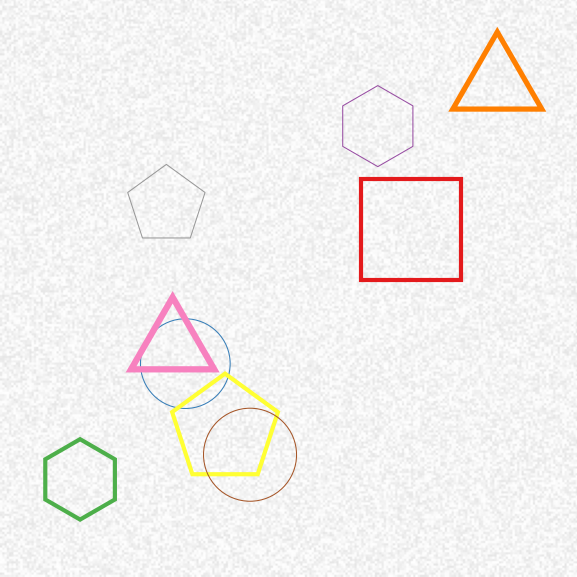[{"shape": "square", "thickness": 2, "radius": 0.44, "center": [0.711, 0.602]}, {"shape": "circle", "thickness": 0.5, "radius": 0.39, "center": [0.321, 0.369]}, {"shape": "hexagon", "thickness": 2, "radius": 0.35, "center": [0.139, 0.169]}, {"shape": "hexagon", "thickness": 0.5, "radius": 0.35, "center": [0.654, 0.781]}, {"shape": "triangle", "thickness": 2.5, "radius": 0.44, "center": [0.861, 0.855]}, {"shape": "pentagon", "thickness": 2, "radius": 0.48, "center": [0.39, 0.256]}, {"shape": "circle", "thickness": 0.5, "radius": 0.4, "center": [0.433, 0.212]}, {"shape": "triangle", "thickness": 3, "radius": 0.42, "center": [0.299, 0.401]}, {"shape": "pentagon", "thickness": 0.5, "radius": 0.35, "center": [0.288, 0.644]}]